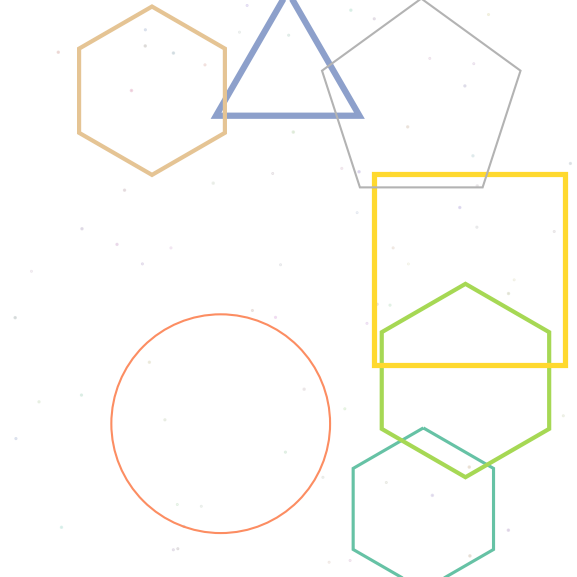[{"shape": "hexagon", "thickness": 1.5, "radius": 0.7, "center": [0.733, 0.118]}, {"shape": "circle", "thickness": 1, "radius": 0.95, "center": [0.382, 0.265]}, {"shape": "triangle", "thickness": 3, "radius": 0.72, "center": [0.498, 0.87]}, {"shape": "hexagon", "thickness": 2, "radius": 0.84, "center": [0.806, 0.34]}, {"shape": "square", "thickness": 2.5, "radius": 0.83, "center": [0.813, 0.533]}, {"shape": "hexagon", "thickness": 2, "radius": 0.73, "center": [0.263, 0.842]}, {"shape": "pentagon", "thickness": 1, "radius": 0.9, "center": [0.729, 0.821]}]